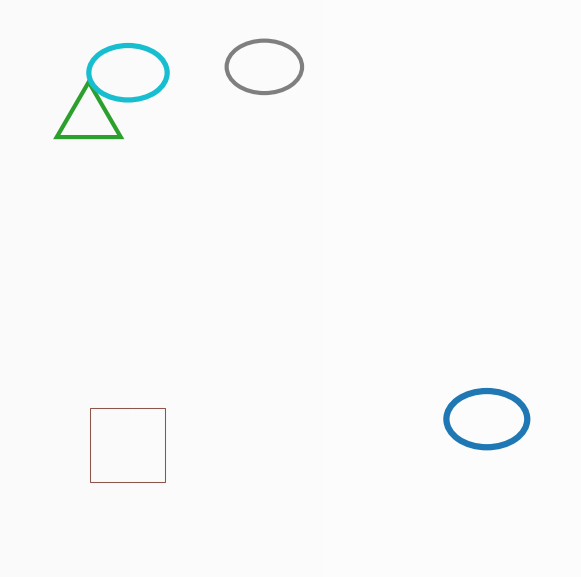[{"shape": "oval", "thickness": 3, "radius": 0.35, "center": [0.838, 0.273]}, {"shape": "triangle", "thickness": 2, "radius": 0.32, "center": [0.153, 0.794]}, {"shape": "square", "thickness": 0.5, "radius": 0.32, "center": [0.219, 0.229]}, {"shape": "oval", "thickness": 2, "radius": 0.32, "center": [0.455, 0.883]}, {"shape": "oval", "thickness": 2.5, "radius": 0.34, "center": [0.22, 0.873]}]